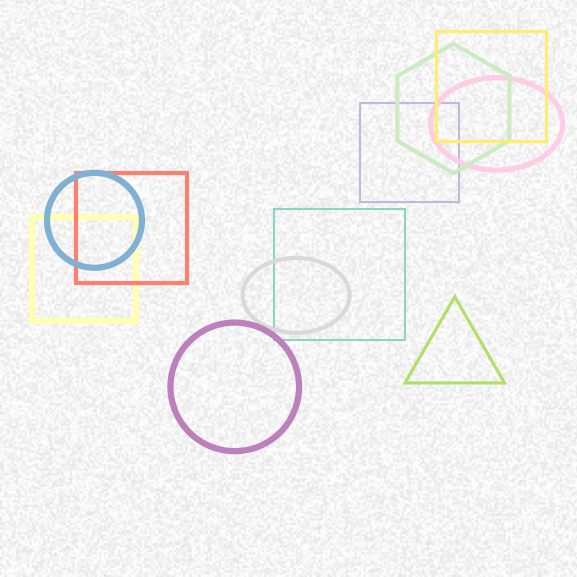[{"shape": "square", "thickness": 1, "radius": 0.57, "center": [0.588, 0.524]}, {"shape": "square", "thickness": 3, "radius": 0.45, "center": [0.145, 0.534]}, {"shape": "square", "thickness": 1, "radius": 0.43, "center": [0.709, 0.735]}, {"shape": "square", "thickness": 2, "radius": 0.48, "center": [0.228, 0.604]}, {"shape": "circle", "thickness": 3, "radius": 0.41, "center": [0.164, 0.618]}, {"shape": "triangle", "thickness": 1.5, "radius": 0.5, "center": [0.787, 0.386]}, {"shape": "oval", "thickness": 2.5, "radius": 0.57, "center": [0.86, 0.785]}, {"shape": "oval", "thickness": 2, "radius": 0.46, "center": [0.513, 0.488]}, {"shape": "circle", "thickness": 3, "radius": 0.56, "center": [0.407, 0.329]}, {"shape": "hexagon", "thickness": 2, "radius": 0.56, "center": [0.785, 0.811]}, {"shape": "square", "thickness": 1.5, "radius": 0.48, "center": [0.85, 0.85]}]